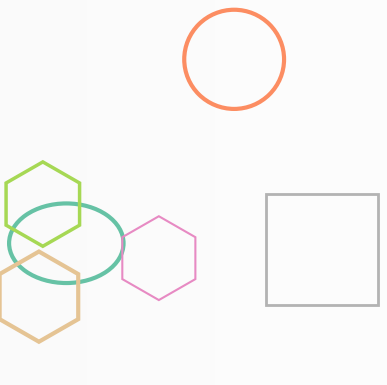[{"shape": "oval", "thickness": 3, "radius": 0.74, "center": [0.171, 0.368]}, {"shape": "circle", "thickness": 3, "radius": 0.64, "center": [0.604, 0.846]}, {"shape": "hexagon", "thickness": 1.5, "radius": 0.54, "center": [0.41, 0.329]}, {"shape": "hexagon", "thickness": 2.5, "radius": 0.55, "center": [0.111, 0.47]}, {"shape": "hexagon", "thickness": 3, "radius": 0.59, "center": [0.1, 0.23]}, {"shape": "square", "thickness": 2, "radius": 0.72, "center": [0.831, 0.352]}]